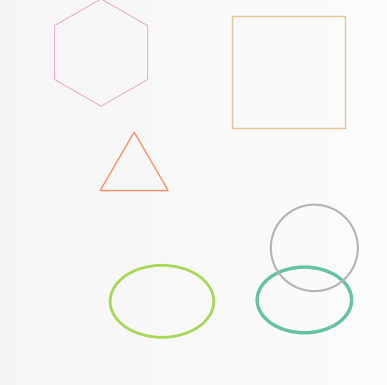[{"shape": "oval", "thickness": 2.5, "radius": 0.61, "center": [0.786, 0.221]}, {"shape": "triangle", "thickness": 1, "radius": 0.51, "center": [0.346, 0.556]}, {"shape": "hexagon", "thickness": 0.5, "radius": 0.7, "center": [0.261, 0.863]}, {"shape": "oval", "thickness": 2, "radius": 0.67, "center": [0.418, 0.217]}, {"shape": "square", "thickness": 1, "radius": 0.73, "center": [0.745, 0.813]}, {"shape": "circle", "thickness": 1.5, "radius": 0.56, "center": [0.811, 0.356]}]